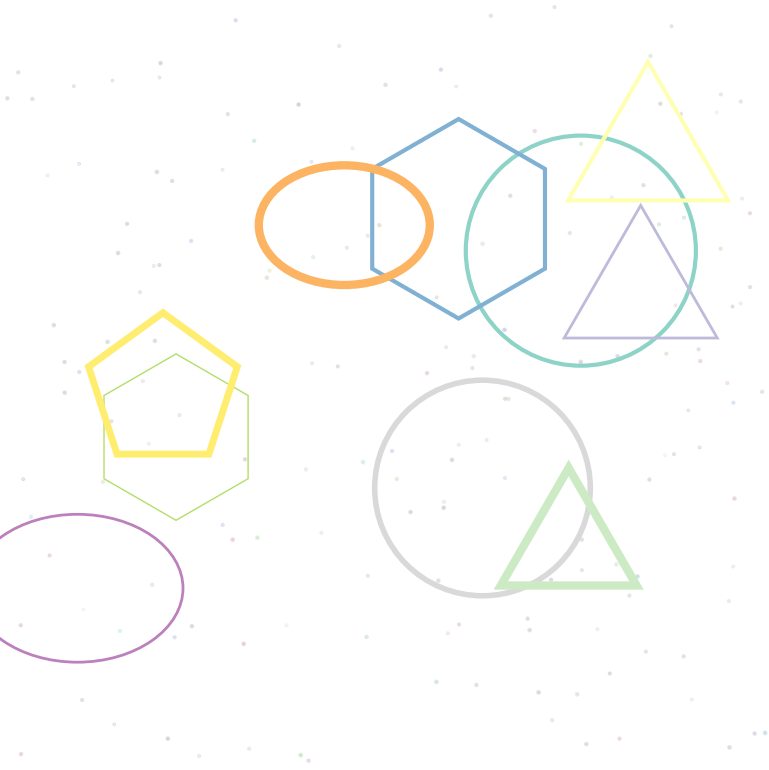[{"shape": "circle", "thickness": 1.5, "radius": 0.75, "center": [0.754, 0.674]}, {"shape": "triangle", "thickness": 1.5, "radius": 0.6, "center": [0.842, 0.8]}, {"shape": "triangle", "thickness": 1, "radius": 0.57, "center": [0.832, 0.618]}, {"shape": "hexagon", "thickness": 1.5, "radius": 0.65, "center": [0.596, 0.716]}, {"shape": "oval", "thickness": 3, "radius": 0.56, "center": [0.447, 0.708]}, {"shape": "hexagon", "thickness": 0.5, "radius": 0.54, "center": [0.229, 0.432]}, {"shape": "circle", "thickness": 2, "radius": 0.7, "center": [0.627, 0.366]}, {"shape": "oval", "thickness": 1, "radius": 0.69, "center": [0.1, 0.236]}, {"shape": "triangle", "thickness": 3, "radius": 0.51, "center": [0.739, 0.291]}, {"shape": "pentagon", "thickness": 2.5, "radius": 0.51, "center": [0.212, 0.492]}]